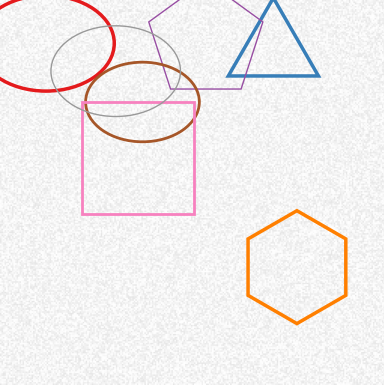[{"shape": "oval", "thickness": 2.5, "radius": 0.89, "center": [0.119, 0.888]}, {"shape": "triangle", "thickness": 2.5, "radius": 0.68, "center": [0.71, 0.87]}, {"shape": "pentagon", "thickness": 1, "radius": 0.78, "center": [0.535, 0.895]}, {"shape": "hexagon", "thickness": 2.5, "radius": 0.73, "center": [0.771, 0.306]}, {"shape": "oval", "thickness": 2, "radius": 0.74, "center": [0.37, 0.735]}, {"shape": "square", "thickness": 2, "radius": 0.73, "center": [0.359, 0.591]}, {"shape": "oval", "thickness": 1, "radius": 0.84, "center": [0.301, 0.815]}]